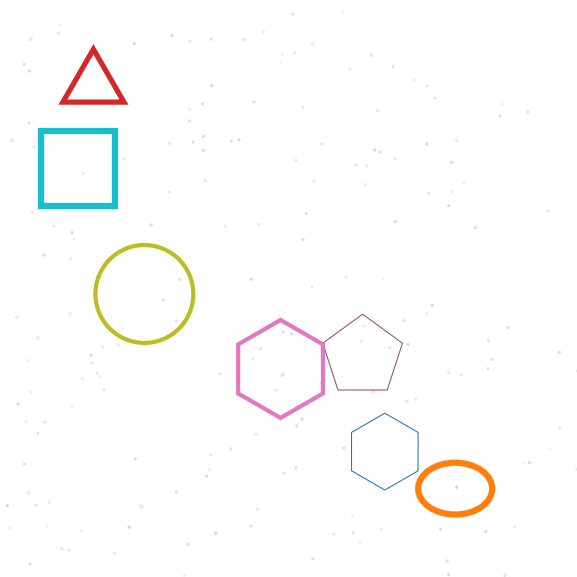[{"shape": "hexagon", "thickness": 0.5, "radius": 0.33, "center": [0.666, 0.217]}, {"shape": "oval", "thickness": 3, "radius": 0.32, "center": [0.788, 0.153]}, {"shape": "triangle", "thickness": 2.5, "radius": 0.31, "center": [0.162, 0.853]}, {"shape": "pentagon", "thickness": 0.5, "radius": 0.36, "center": [0.628, 0.382]}, {"shape": "hexagon", "thickness": 2, "radius": 0.42, "center": [0.486, 0.36]}, {"shape": "circle", "thickness": 2, "radius": 0.42, "center": [0.25, 0.49]}, {"shape": "square", "thickness": 3, "radius": 0.32, "center": [0.135, 0.707]}]